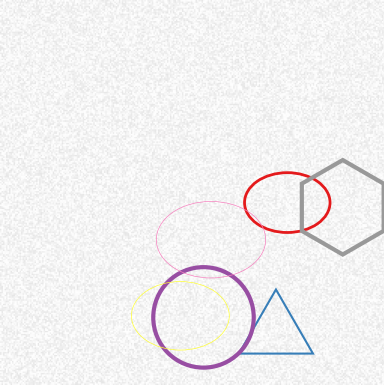[{"shape": "oval", "thickness": 2, "radius": 0.56, "center": [0.746, 0.474]}, {"shape": "triangle", "thickness": 1.5, "radius": 0.55, "center": [0.717, 0.137]}, {"shape": "circle", "thickness": 3, "radius": 0.65, "center": [0.529, 0.176]}, {"shape": "oval", "thickness": 0.5, "radius": 0.64, "center": [0.468, 0.18]}, {"shape": "oval", "thickness": 0.5, "radius": 0.71, "center": [0.548, 0.377]}, {"shape": "hexagon", "thickness": 3, "radius": 0.61, "center": [0.89, 0.462]}]